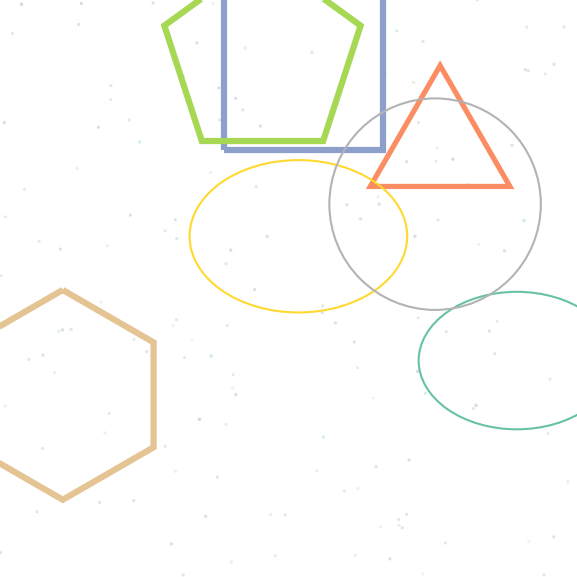[{"shape": "oval", "thickness": 1, "radius": 0.85, "center": [0.895, 0.375]}, {"shape": "triangle", "thickness": 2.5, "radius": 0.7, "center": [0.762, 0.746]}, {"shape": "square", "thickness": 3, "radius": 0.69, "center": [0.526, 0.877]}, {"shape": "pentagon", "thickness": 3, "radius": 0.89, "center": [0.455, 0.9]}, {"shape": "oval", "thickness": 1, "radius": 0.94, "center": [0.517, 0.59]}, {"shape": "hexagon", "thickness": 3, "radius": 0.91, "center": [0.109, 0.315]}, {"shape": "circle", "thickness": 1, "radius": 0.92, "center": [0.753, 0.646]}]